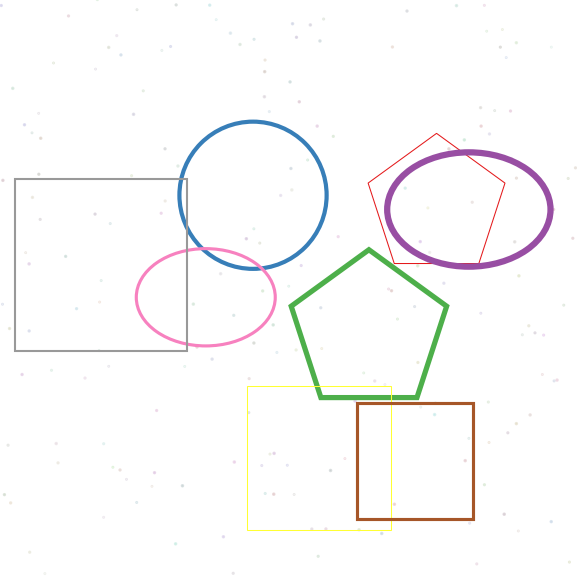[{"shape": "pentagon", "thickness": 0.5, "radius": 0.62, "center": [0.756, 0.644]}, {"shape": "circle", "thickness": 2, "radius": 0.64, "center": [0.438, 0.661]}, {"shape": "pentagon", "thickness": 2.5, "radius": 0.71, "center": [0.639, 0.425]}, {"shape": "oval", "thickness": 3, "radius": 0.71, "center": [0.812, 0.636]}, {"shape": "square", "thickness": 0.5, "radius": 0.62, "center": [0.552, 0.206]}, {"shape": "square", "thickness": 1.5, "radius": 0.5, "center": [0.719, 0.201]}, {"shape": "oval", "thickness": 1.5, "radius": 0.6, "center": [0.356, 0.484]}, {"shape": "square", "thickness": 1, "radius": 0.75, "center": [0.175, 0.54]}]